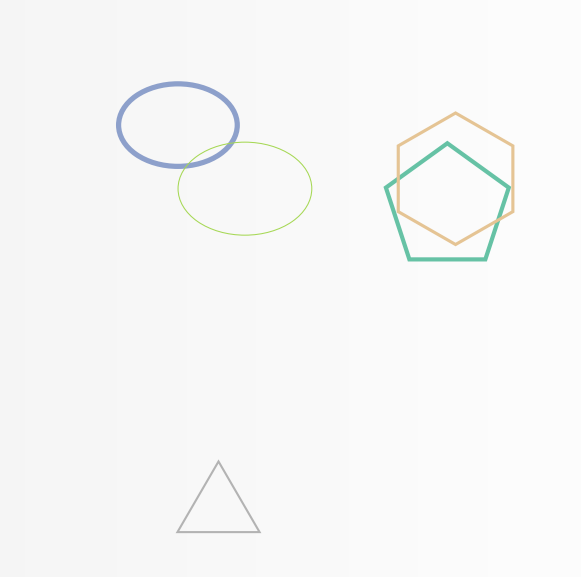[{"shape": "pentagon", "thickness": 2, "radius": 0.56, "center": [0.77, 0.64]}, {"shape": "oval", "thickness": 2.5, "radius": 0.51, "center": [0.306, 0.783]}, {"shape": "oval", "thickness": 0.5, "radius": 0.58, "center": [0.421, 0.672]}, {"shape": "hexagon", "thickness": 1.5, "radius": 0.57, "center": [0.784, 0.69]}, {"shape": "triangle", "thickness": 1, "radius": 0.41, "center": [0.376, 0.119]}]